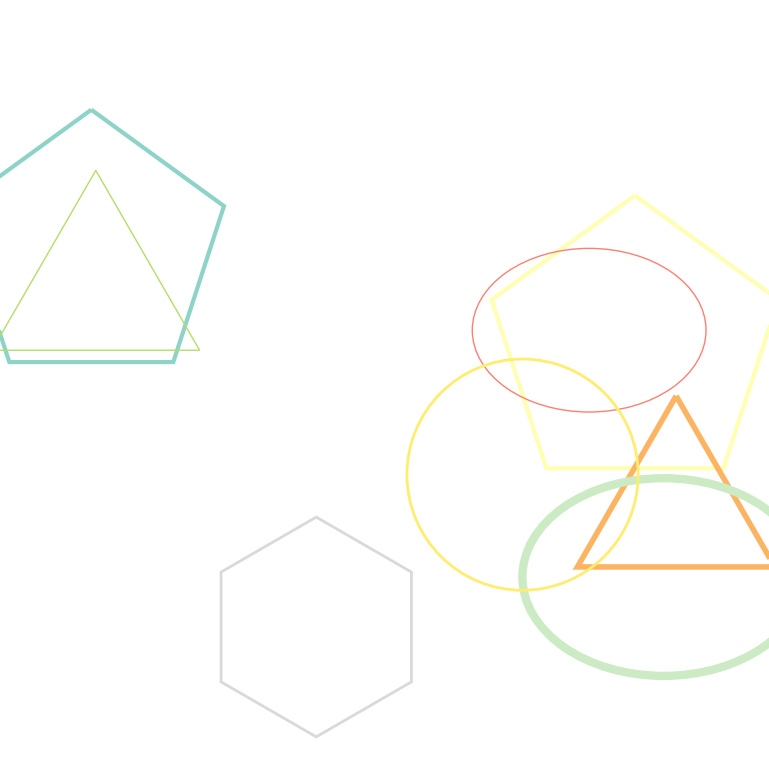[{"shape": "pentagon", "thickness": 1.5, "radius": 0.91, "center": [0.119, 0.676]}, {"shape": "pentagon", "thickness": 1.5, "radius": 0.98, "center": [0.825, 0.55]}, {"shape": "oval", "thickness": 0.5, "radius": 0.76, "center": [0.765, 0.571]}, {"shape": "triangle", "thickness": 2, "radius": 0.74, "center": [0.878, 0.338]}, {"shape": "triangle", "thickness": 0.5, "radius": 0.78, "center": [0.124, 0.623]}, {"shape": "hexagon", "thickness": 1, "radius": 0.71, "center": [0.411, 0.186]}, {"shape": "oval", "thickness": 3, "radius": 0.92, "center": [0.862, 0.251]}, {"shape": "circle", "thickness": 1, "radius": 0.75, "center": [0.679, 0.384]}]